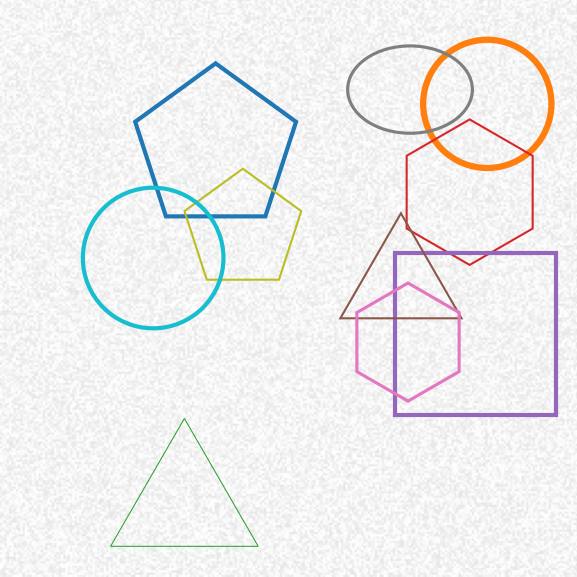[{"shape": "pentagon", "thickness": 2, "radius": 0.73, "center": [0.373, 0.743]}, {"shape": "circle", "thickness": 3, "radius": 0.56, "center": [0.844, 0.819]}, {"shape": "triangle", "thickness": 0.5, "radius": 0.74, "center": [0.319, 0.127]}, {"shape": "hexagon", "thickness": 1, "radius": 0.63, "center": [0.813, 0.666]}, {"shape": "square", "thickness": 2, "radius": 0.7, "center": [0.823, 0.421]}, {"shape": "triangle", "thickness": 1, "radius": 0.61, "center": [0.694, 0.509]}, {"shape": "hexagon", "thickness": 1.5, "radius": 0.51, "center": [0.706, 0.407]}, {"shape": "oval", "thickness": 1.5, "radius": 0.54, "center": [0.71, 0.844]}, {"shape": "pentagon", "thickness": 1, "radius": 0.53, "center": [0.421, 0.601]}, {"shape": "circle", "thickness": 2, "radius": 0.61, "center": [0.265, 0.552]}]